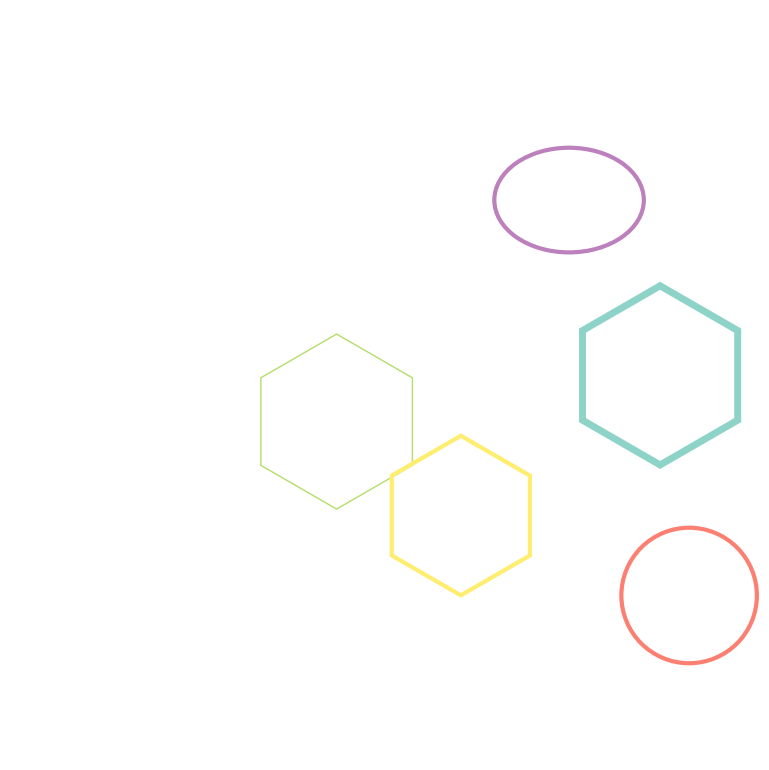[{"shape": "hexagon", "thickness": 2.5, "radius": 0.58, "center": [0.857, 0.513]}, {"shape": "circle", "thickness": 1.5, "radius": 0.44, "center": [0.895, 0.227]}, {"shape": "hexagon", "thickness": 0.5, "radius": 0.57, "center": [0.437, 0.453]}, {"shape": "oval", "thickness": 1.5, "radius": 0.49, "center": [0.739, 0.74]}, {"shape": "hexagon", "thickness": 1.5, "radius": 0.52, "center": [0.599, 0.33]}]